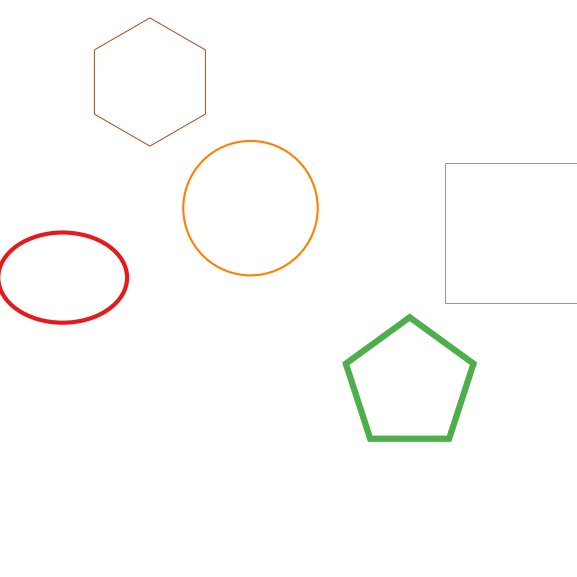[{"shape": "oval", "thickness": 2, "radius": 0.56, "center": [0.109, 0.518]}, {"shape": "pentagon", "thickness": 3, "radius": 0.58, "center": [0.709, 0.333]}, {"shape": "circle", "thickness": 1, "radius": 0.58, "center": [0.434, 0.639]}, {"shape": "hexagon", "thickness": 0.5, "radius": 0.55, "center": [0.26, 0.857]}, {"shape": "square", "thickness": 0.5, "radius": 0.6, "center": [0.892, 0.595]}]